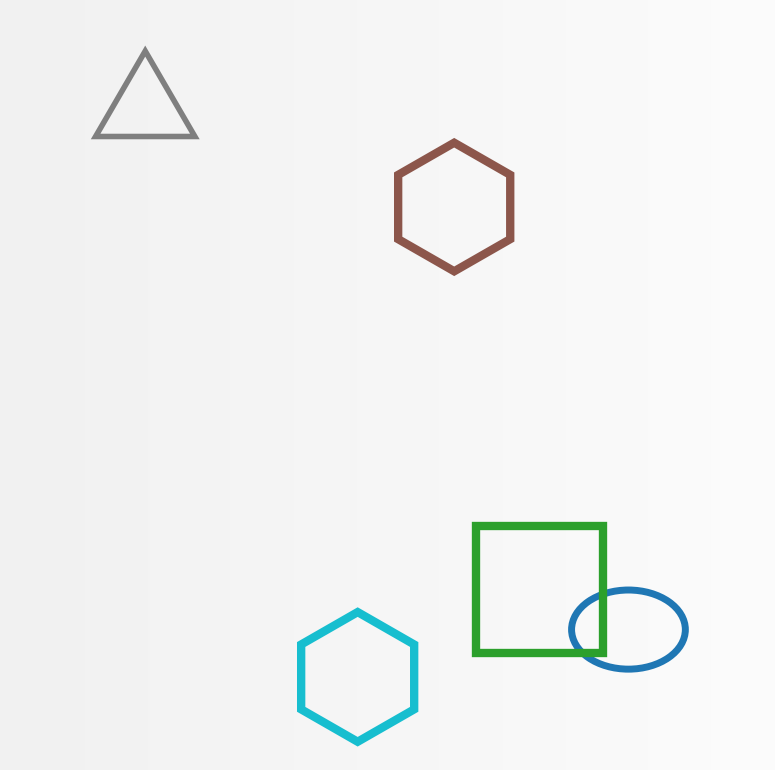[{"shape": "oval", "thickness": 2.5, "radius": 0.37, "center": [0.811, 0.182]}, {"shape": "square", "thickness": 3, "radius": 0.41, "center": [0.696, 0.235]}, {"shape": "hexagon", "thickness": 3, "radius": 0.42, "center": [0.586, 0.731]}, {"shape": "triangle", "thickness": 2, "radius": 0.37, "center": [0.187, 0.86]}, {"shape": "hexagon", "thickness": 3, "radius": 0.42, "center": [0.462, 0.121]}]